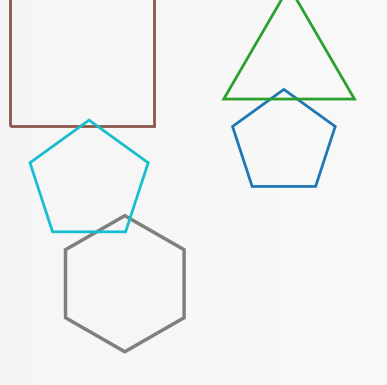[{"shape": "pentagon", "thickness": 2, "radius": 0.7, "center": [0.733, 0.628]}, {"shape": "triangle", "thickness": 2, "radius": 0.97, "center": [0.746, 0.84]}, {"shape": "square", "thickness": 2, "radius": 0.93, "center": [0.212, 0.861]}, {"shape": "hexagon", "thickness": 2.5, "radius": 0.88, "center": [0.322, 0.263]}, {"shape": "pentagon", "thickness": 2, "radius": 0.8, "center": [0.23, 0.528]}]